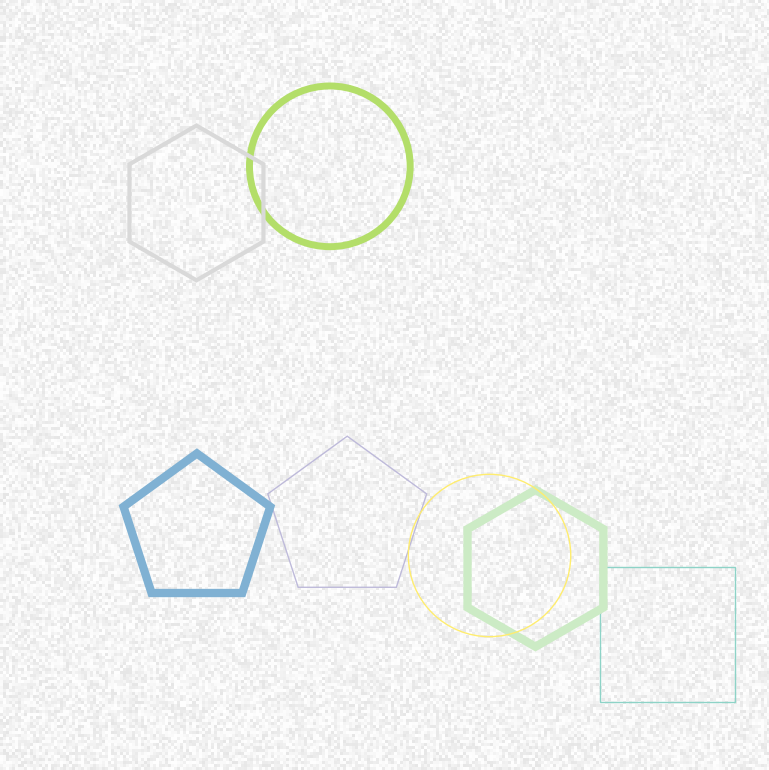[{"shape": "square", "thickness": 0.5, "radius": 0.44, "center": [0.867, 0.176]}, {"shape": "pentagon", "thickness": 0.5, "radius": 0.54, "center": [0.451, 0.325]}, {"shape": "pentagon", "thickness": 3, "radius": 0.5, "center": [0.256, 0.311]}, {"shape": "circle", "thickness": 2.5, "radius": 0.52, "center": [0.428, 0.784]}, {"shape": "hexagon", "thickness": 1.5, "radius": 0.5, "center": [0.255, 0.736]}, {"shape": "hexagon", "thickness": 3, "radius": 0.51, "center": [0.695, 0.262]}, {"shape": "circle", "thickness": 0.5, "radius": 0.53, "center": [0.636, 0.279]}]